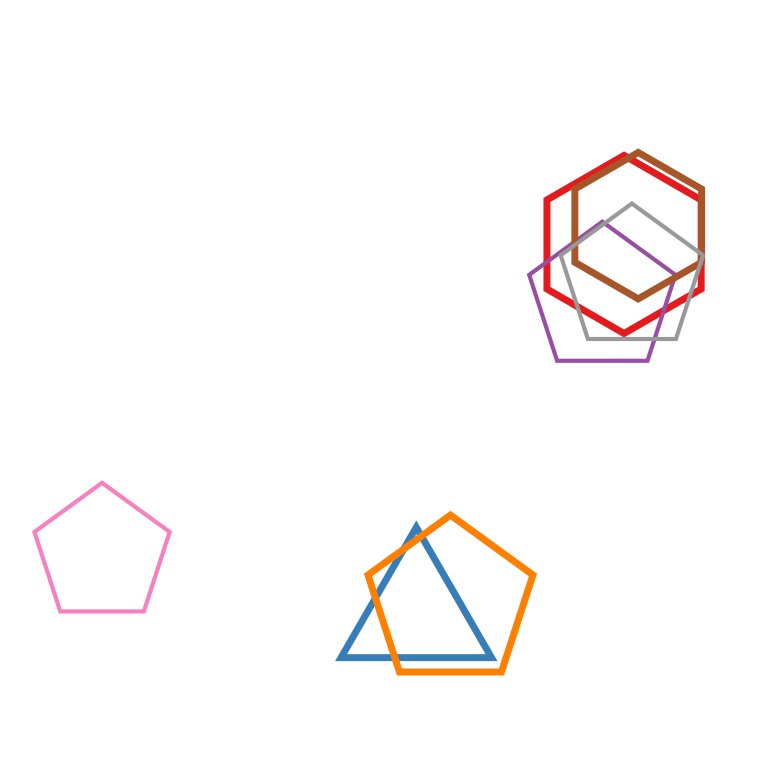[{"shape": "hexagon", "thickness": 2.5, "radius": 0.58, "center": [0.81, 0.683]}, {"shape": "triangle", "thickness": 2.5, "radius": 0.56, "center": [0.541, 0.202]}, {"shape": "pentagon", "thickness": 1.5, "radius": 0.5, "center": [0.782, 0.612]}, {"shape": "pentagon", "thickness": 2.5, "radius": 0.56, "center": [0.585, 0.218]}, {"shape": "hexagon", "thickness": 2.5, "radius": 0.48, "center": [0.829, 0.707]}, {"shape": "pentagon", "thickness": 1.5, "radius": 0.46, "center": [0.133, 0.281]}, {"shape": "pentagon", "thickness": 1.5, "radius": 0.49, "center": [0.821, 0.638]}]